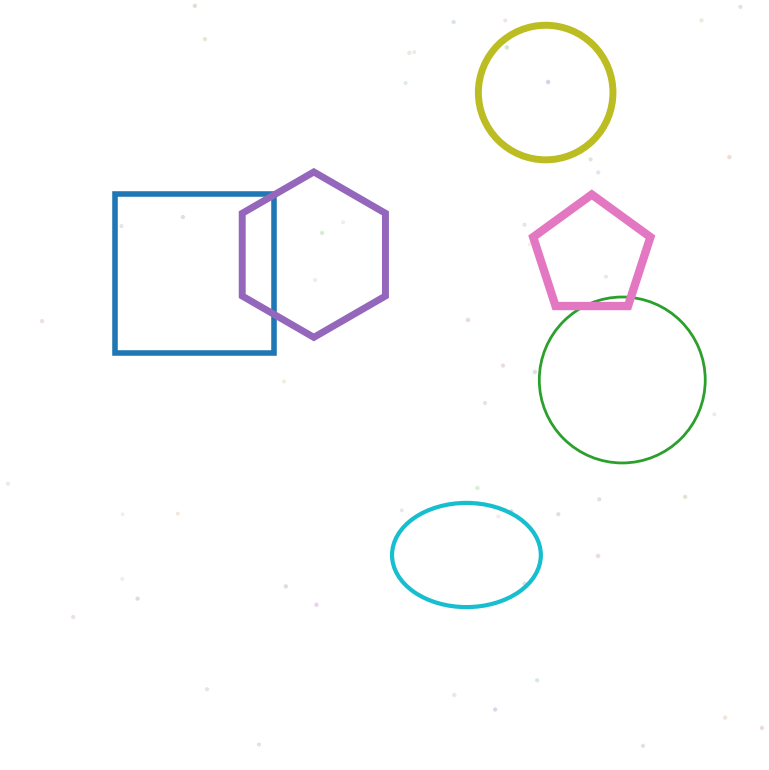[{"shape": "square", "thickness": 2, "radius": 0.52, "center": [0.253, 0.645]}, {"shape": "circle", "thickness": 1, "radius": 0.54, "center": [0.808, 0.507]}, {"shape": "hexagon", "thickness": 2.5, "radius": 0.54, "center": [0.408, 0.669]}, {"shape": "pentagon", "thickness": 3, "radius": 0.4, "center": [0.769, 0.667]}, {"shape": "circle", "thickness": 2.5, "radius": 0.44, "center": [0.709, 0.88]}, {"shape": "oval", "thickness": 1.5, "radius": 0.48, "center": [0.606, 0.279]}]